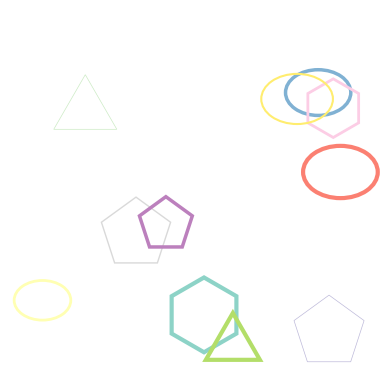[{"shape": "hexagon", "thickness": 3, "radius": 0.49, "center": [0.53, 0.182]}, {"shape": "oval", "thickness": 2, "radius": 0.37, "center": [0.11, 0.22]}, {"shape": "pentagon", "thickness": 0.5, "radius": 0.48, "center": [0.855, 0.138]}, {"shape": "oval", "thickness": 3, "radius": 0.48, "center": [0.884, 0.553]}, {"shape": "oval", "thickness": 2.5, "radius": 0.42, "center": [0.826, 0.76]}, {"shape": "triangle", "thickness": 3, "radius": 0.41, "center": [0.605, 0.106]}, {"shape": "hexagon", "thickness": 2, "radius": 0.38, "center": [0.866, 0.719]}, {"shape": "pentagon", "thickness": 1, "radius": 0.47, "center": [0.353, 0.394]}, {"shape": "pentagon", "thickness": 2.5, "radius": 0.36, "center": [0.431, 0.417]}, {"shape": "triangle", "thickness": 0.5, "radius": 0.47, "center": [0.222, 0.711]}, {"shape": "oval", "thickness": 1.5, "radius": 0.47, "center": [0.772, 0.743]}]